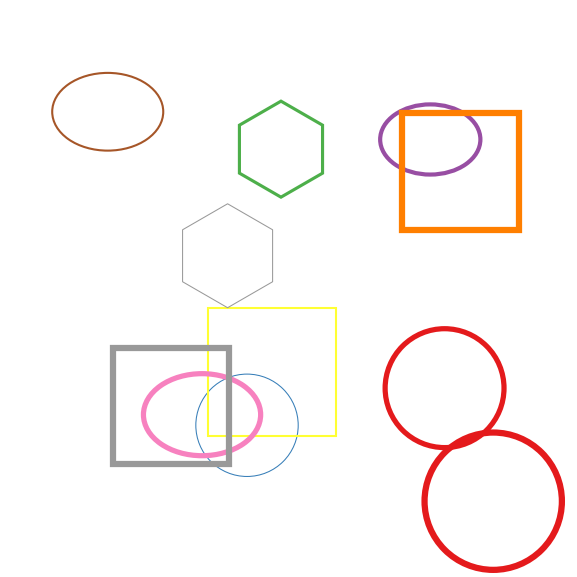[{"shape": "circle", "thickness": 2.5, "radius": 0.51, "center": [0.77, 0.327]}, {"shape": "circle", "thickness": 3, "radius": 0.59, "center": [0.854, 0.131]}, {"shape": "circle", "thickness": 0.5, "radius": 0.44, "center": [0.428, 0.263]}, {"shape": "hexagon", "thickness": 1.5, "radius": 0.42, "center": [0.487, 0.741]}, {"shape": "oval", "thickness": 2, "radius": 0.43, "center": [0.745, 0.758]}, {"shape": "square", "thickness": 3, "radius": 0.51, "center": [0.797, 0.702]}, {"shape": "square", "thickness": 1, "radius": 0.56, "center": [0.471, 0.355]}, {"shape": "oval", "thickness": 1, "radius": 0.48, "center": [0.187, 0.806]}, {"shape": "oval", "thickness": 2.5, "radius": 0.51, "center": [0.35, 0.281]}, {"shape": "square", "thickness": 3, "radius": 0.5, "center": [0.295, 0.297]}, {"shape": "hexagon", "thickness": 0.5, "radius": 0.45, "center": [0.394, 0.556]}]